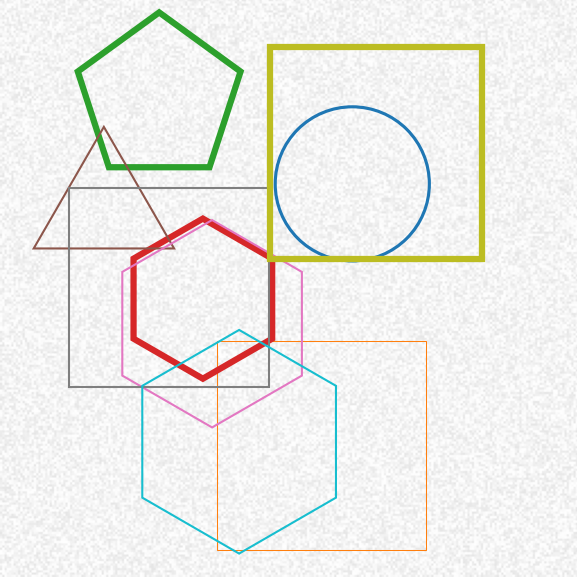[{"shape": "circle", "thickness": 1.5, "radius": 0.67, "center": [0.61, 0.681]}, {"shape": "square", "thickness": 0.5, "radius": 0.9, "center": [0.556, 0.228]}, {"shape": "pentagon", "thickness": 3, "radius": 0.74, "center": [0.276, 0.829]}, {"shape": "hexagon", "thickness": 3, "radius": 0.69, "center": [0.351, 0.482]}, {"shape": "triangle", "thickness": 1, "radius": 0.7, "center": [0.18, 0.639]}, {"shape": "hexagon", "thickness": 1, "radius": 0.9, "center": [0.367, 0.439]}, {"shape": "square", "thickness": 1, "radius": 0.86, "center": [0.293, 0.501]}, {"shape": "square", "thickness": 3, "radius": 0.92, "center": [0.651, 0.734]}, {"shape": "hexagon", "thickness": 1, "radius": 0.97, "center": [0.414, 0.234]}]